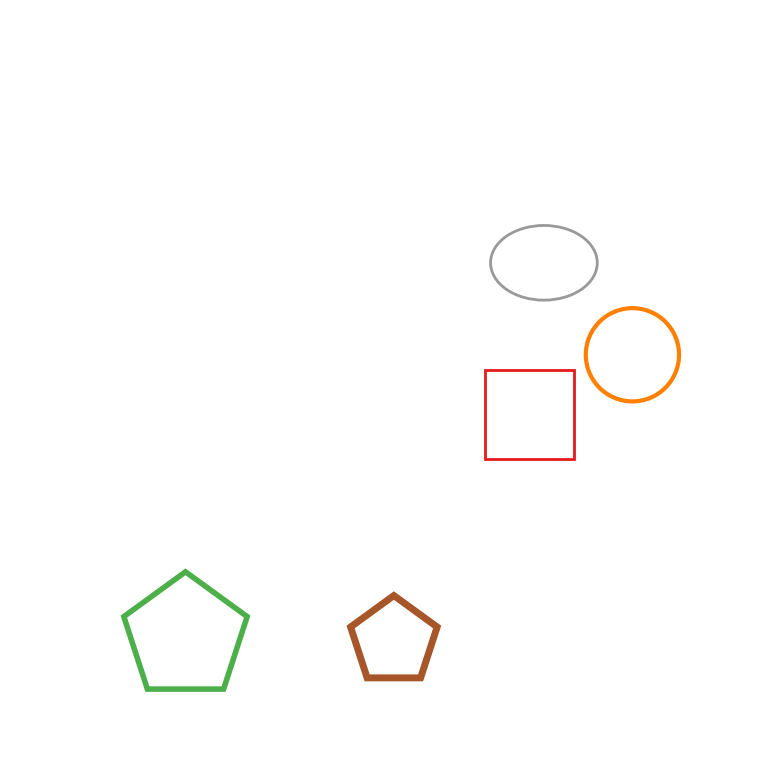[{"shape": "square", "thickness": 1, "radius": 0.29, "center": [0.687, 0.462]}, {"shape": "pentagon", "thickness": 2, "radius": 0.42, "center": [0.241, 0.173]}, {"shape": "circle", "thickness": 1.5, "radius": 0.3, "center": [0.821, 0.539]}, {"shape": "pentagon", "thickness": 2.5, "radius": 0.3, "center": [0.512, 0.167]}, {"shape": "oval", "thickness": 1, "radius": 0.35, "center": [0.706, 0.659]}]